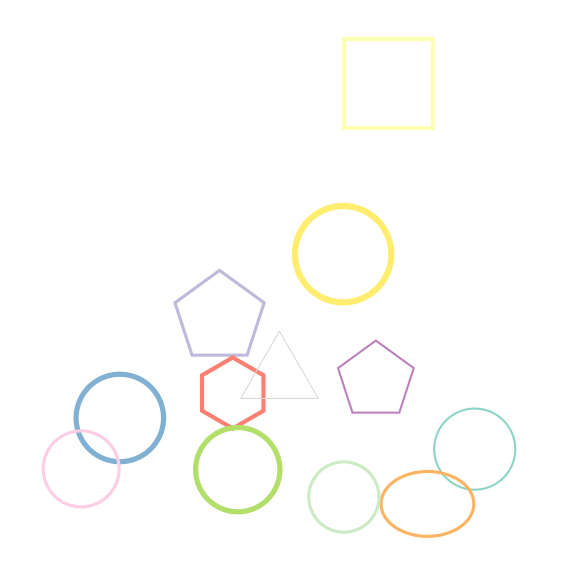[{"shape": "circle", "thickness": 1, "radius": 0.35, "center": [0.822, 0.221]}, {"shape": "square", "thickness": 2, "radius": 0.39, "center": [0.673, 0.855]}, {"shape": "pentagon", "thickness": 1.5, "radius": 0.41, "center": [0.38, 0.45]}, {"shape": "hexagon", "thickness": 2, "radius": 0.31, "center": [0.403, 0.319]}, {"shape": "circle", "thickness": 2.5, "radius": 0.38, "center": [0.207, 0.275]}, {"shape": "oval", "thickness": 1.5, "radius": 0.4, "center": [0.74, 0.127]}, {"shape": "circle", "thickness": 2.5, "radius": 0.36, "center": [0.412, 0.186]}, {"shape": "circle", "thickness": 1.5, "radius": 0.33, "center": [0.141, 0.187]}, {"shape": "triangle", "thickness": 0.5, "radius": 0.39, "center": [0.484, 0.348]}, {"shape": "pentagon", "thickness": 1, "radius": 0.34, "center": [0.651, 0.34]}, {"shape": "circle", "thickness": 1.5, "radius": 0.3, "center": [0.595, 0.138]}, {"shape": "circle", "thickness": 3, "radius": 0.42, "center": [0.594, 0.559]}]